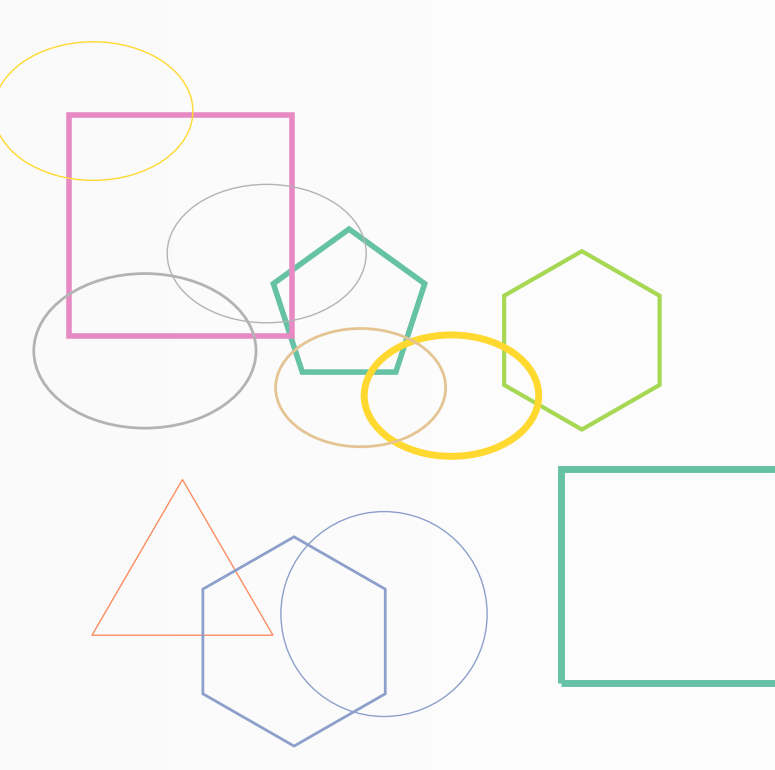[{"shape": "pentagon", "thickness": 2, "radius": 0.51, "center": [0.45, 0.6]}, {"shape": "square", "thickness": 2.5, "radius": 0.7, "center": [0.863, 0.252]}, {"shape": "triangle", "thickness": 0.5, "radius": 0.67, "center": [0.235, 0.242]}, {"shape": "circle", "thickness": 0.5, "radius": 0.67, "center": [0.496, 0.203]}, {"shape": "hexagon", "thickness": 1, "radius": 0.68, "center": [0.379, 0.167]}, {"shape": "square", "thickness": 2, "radius": 0.72, "center": [0.233, 0.707]}, {"shape": "hexagon", "thickness": 1.5, "radius": 0.58, "center": [0.751, 0.558]}, {"shape": "oval", "thickness": 2.5, "radius": 0.56, "center": [0.583, 0.486]}, {"shape": "oval", "thickness": 0.5, "radius": 0.64, "center": [0.12, 0.856]}, {"shape": "oval", "thickness": 1, "radius": 0.55, "center": [0.465, 0.497]}, {"shape": "oval", "thickness": 1, "radius": 0.72, "center": [0.187, 0.544]}, {"shape": "oval", "thickness": 0.5, "radius": 0.64, "center": [0.344, 0.671]}]